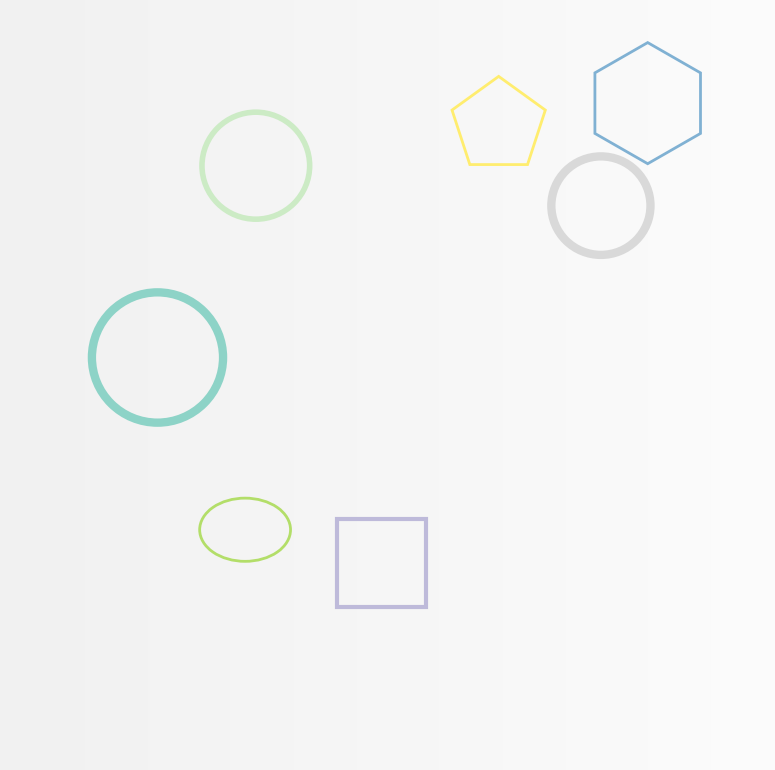[{"shape": "circle", "thickness": 3, "radius": 0.42, "center": [0.203, 0.536]}, {"shape": "square", "thickness": 1.5, "radius": 0.29, "center": [0.493, 0.269]}, {"shape": "hexagon", "thickness": 1, "radius": 0.39, "center": [0.836, 0.866]}, {"shape": "oval", "thickness": 1, "radius": 0.29, "center": [0.316, 0.312]}, {"shape": "circle", "thickness": 3, "radius": 0.32, "center": [0.775, 0.733]}, {"shape": "circle", "thickness": 2, "radius": 0.35, "center": [0.33, 0.785]}, {"shape": "pentagon", "thickness": 1, "radius": 0.32, "center": [0.643, 0.837]}]